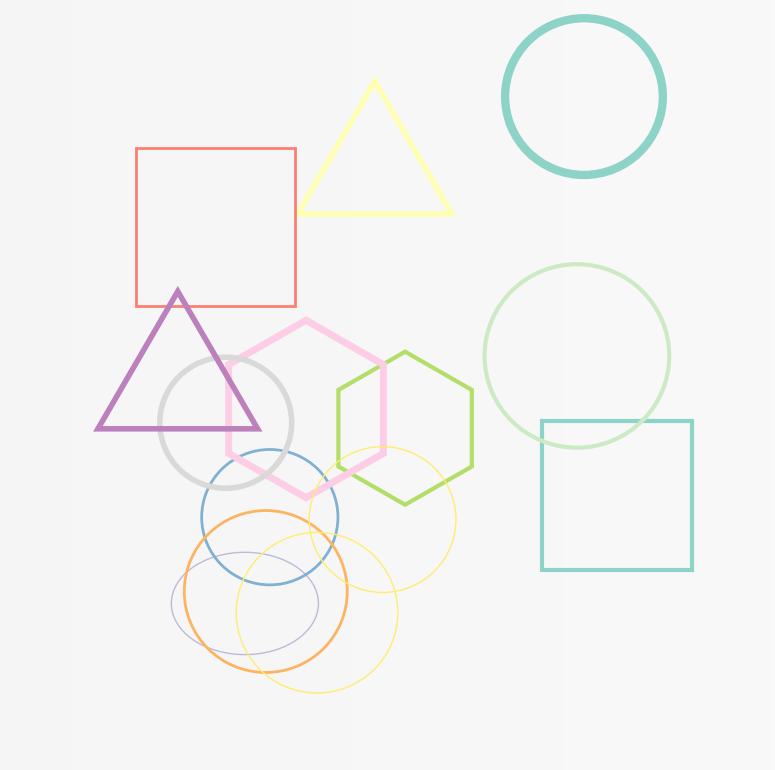[{"shape": "circle", "thickness": 3, "radius": 0.51, "center": [0.754, 0.875]}, {"shape": "square", "thickness": 1.5, "radius": 0.48, "center": [0.796, 0.356]}, {"shape": "triangle", "thickness": 2, "radius": 0.57, "center": [0.484, 0.78]}, {"shape": "oval", "thickness": 0.5, "radius": 0.47, "center": [0.316, 0.216]}, {"shape": "square", "thickness": 1, "radius": 0.51, "center": [0.278, 0.705]}, {"shape": "circle", "thickness": 1, "radius": 0.44, "center": [0.348, 0.328]}, {"shape": "circle", "thickness": 1, "radius": 0.53, "center": [0.343, 0.232]}, {"shape": "hexagon", "thickness": 1.5, "radius": 0.5, "center": [0.523, 0.444]}, {"shape": "hexagon", "thickness": 2.5, "radius": 0.58, "center": [0.395, 0.469]}, {"shape": "circle", "thickness": 2, "radius": 0.43, "center": [0.291, 0.451]}, {"shape": "triangle", "thickness": 2, "radius": 0.59, "center": [0.229, 0.503]}, {"shape": "circle", "thickness": 1.5, "radius": 0.6, "center": [0.744, 0.538]}, {"shape": "circle", "thickness": 0.5, "radius": 0.47, "center": [0.494, 0.325]}, {"shape": "circle", "thickness": 0.5, "radius": 0.52, "center": [0.409, 0.204]}]